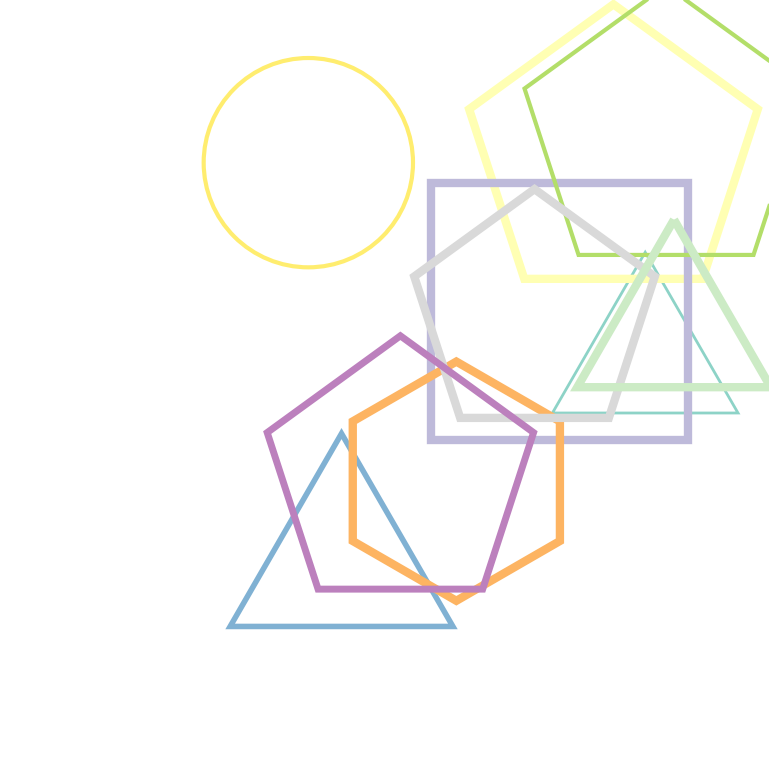[{"shape": "triangle", "thickness": 1, "radius": 0.7, "center": [0.838, 0.533]}, {"shape": "pentagon", "thickness": 3, "radius": 0.99, "center": [0.797, 0.797]}, {"shape": "square", "thickness": 3, "radius": 0.84, "center": [0.727, 0.595]}, {"shape": "triangle", "thickness": 2, "radius": 0.84, "center": [0.444, 0.27]}, {"shape": "hexagon", "thickness": 3, "radius": 0.78, "center": [0.593, 0.375]}, {"shape": "pentagon", "thickness": 1.5, "radius": 0.97, "center": [0.865, 0.825]}, {"shape": "pentagon", "thickness": 3, "radius": 0.82, "center": [0.694, 0.59]}, {"shape": "pentagon", "thickness": 2.5, "radius": 0.91, "center": [0.52, 0.382]}, {"shape": "triangle", "thickness": 3, "radius": 0.73, "center": [0.875, 0.57]}, {"shape": "circle", "thickness": 1.5, "radius": 0.68, "center": [0.4, 0.789]}]